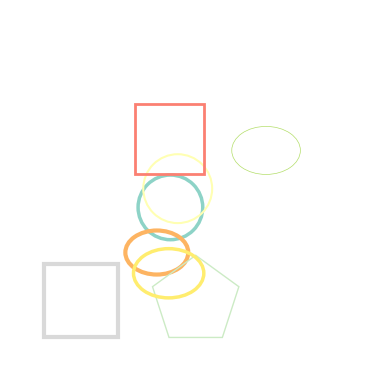[{"shape": "circle", "thickness": 2.5, "radius": 0.42, "center": [0.443, 0.461]}, {"shape": "circle", "thickness": 1.5, "radius": 0.45, "center": [0.462, 0.51]}, {"shape": "square", "thickness": 2, "radius": 0.45, "center": [0.441, 0.638]}, {"shape": "oval", "thickness": 3, "radius": 0.41, "center": [0.407, 0.344]}, {"shape": "oval", "thickness": 0.5, "radius": 0.45, "center": [0.691, 0.609]}, {"shape": "square", "thickness": 3, "radius": 0.48, "center": [0.21, 0.219]}, {"shape": "pentagon", "thickness": 1, "radius": 0.59, "center": [0.508, 0.219]}, {"shape": "oval", "thickness": 2.5, "radius": 0.46, "center": [0.438, 0.29]}]